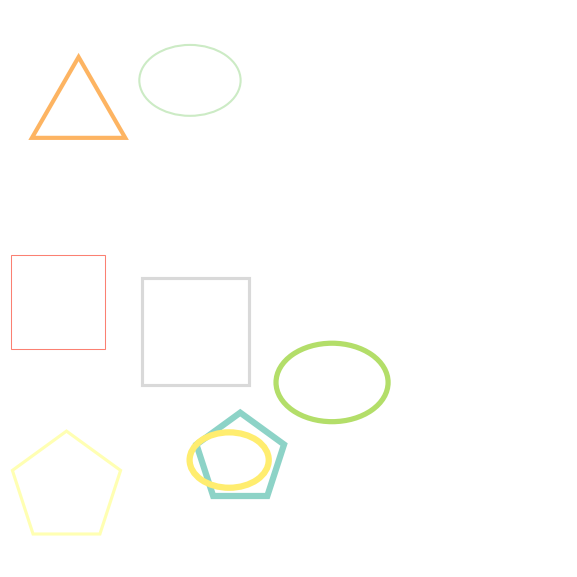[{"shape": "pentagon", "thickness": 3, "radius": 0.4, "center": [0.416, 0.205]}, {"shape": "pentagon", "thickness": 1.5, "radius": 0.49, "center": [0.115, 0.154]}, {"shape": "square", "thickness": 0.5, "radius": 0.41, "center": [0.1, 0.477]}, {"shape": "triangle", "thickness": 2, "radius": 0.47, "center": [0.136, 0.807]}, {"shape": "oval", "thickness": 2.5, "radius": 0.49, "center": [0.575, 0.337]}, {"shape": "square", "thickness": 1.5, "radius": 0.46, "center": [0.339, 0.425]}, {"shape": "oval", "thickness": 1, "radius": 0.44, "center": [0.329, 0.86]}, {"shape": "oval", "thickness": 3, "radius": 0.34, "center": [0.397, 0.203]}]